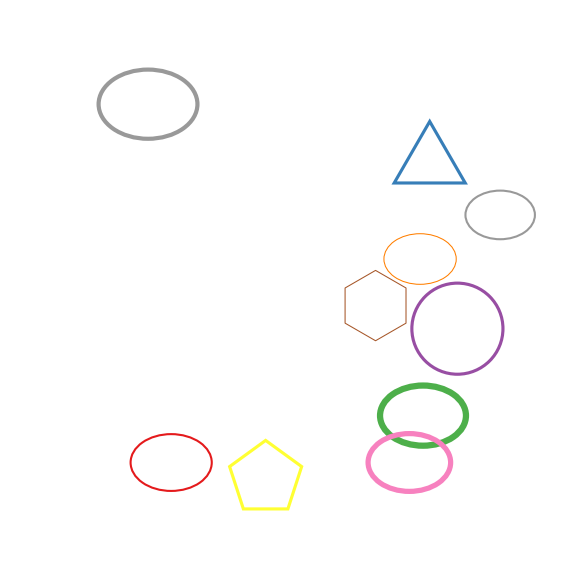[{"shape": "oval", "thickness": 1, "radius": 0.35, "center": [0.296, 0.198]}, {"shape": "triangle", "thickness": 1.5, "radius": 0.36, "center": [0.744, 0.718]}, {"shape": "oval", "thickness": 3, "radius": 0.37, "center": [0.732, 0.279]}, {"shape": "circle", "thickness": 1.5, "radius": 0.39, "center": [0.792, 0.43]}, {"shape": "oval", "thickness": 0.5, "radius": 0.31, "center": [0.727, 0.551]}, {"shape": "pentagon", "thickness": 1.5, "radius": 0.33, "center": [0.46, 0.171]}, {"shape": "hexagon", "thickness": 0.5, "radius": 0.3, "center": [0.65, 0.47]}, {"shape": "oval", "thickness": 2.5, "radius": 0.36, "center": [0.709, 0.198]}, {"shape": "oval", "thickness": 2, "radius": 0.43, "center": [0.256, 0.819]}, {"shape": "oval", "thickness": 1, "radius": 0.3, "center": [0.866, 0.627]}]